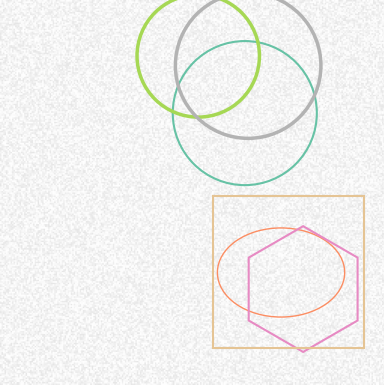[{"shape": "circle", "thickness": 1.5, "radius": 0.94, "center": [0.636, 0.706]}, {"shape": "oval", "thickness": 1, "radius": 0.83, "center": [0.73, 0.292]}, {"shape": "hexagon", "thickness": 1.5, "radius": 0.82, "center": [0.787, 0.249]}, {"shape": "circle", "thickness": 2.5, "radius": 0.8, "center": [0.515, 0.855]}, {"shape": "square", "thickness": 1.5, "radius": 0.98, "center": [0.749, 0.293]}, {"shape": "circle", "thickness": 2.5, "radius": 0.95, "center": [0.645, 0.83]}]